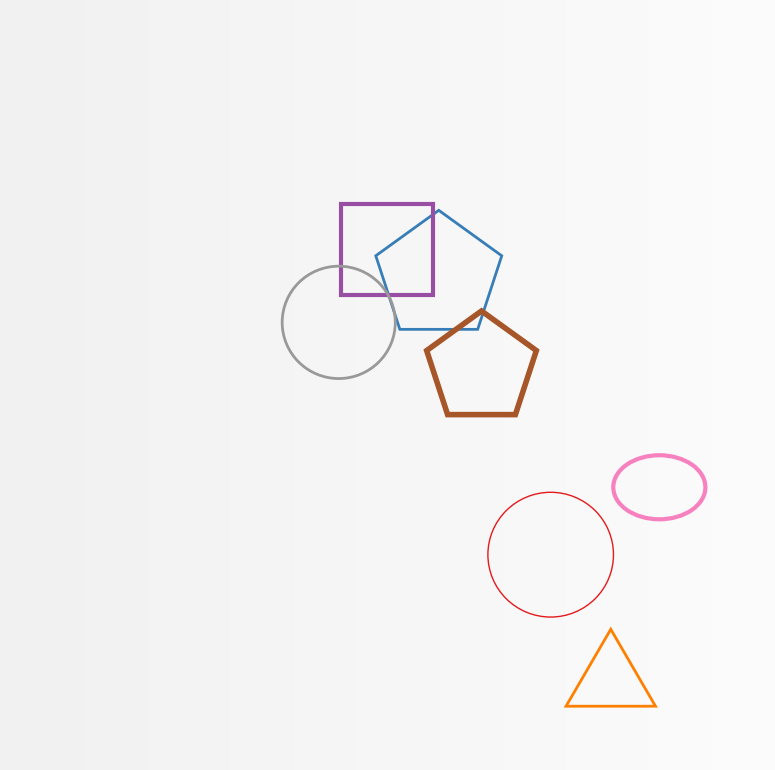[{"shape": "circle", "thickness": 0.5, "radius": 0.41, "center": [0.711, 0.28]}, {"shape": "pentagon", "thickness": 1, "radius": 0.43, "center": [0.566, 0.641]}, {"shape": "square", "thickness": 1.5, "radius": 0.3, "center": [0.5, 0.676]}, {"shape": "triangle", "thickness": 1, "radius": 0.33, "center": [0.788, 0.116]}, {"shape": "pentagon", "thickness": 2, "radius": 0.37, "center": [0.621, 0.522]}, {"shape": "oval", "thickness": 1.5, "radius": 0.3, "center": [0.851, 0.367]}, {"shape": "circle", "thickness": 1, "radius": 0.36, "center": [0.437, 0.581]}]